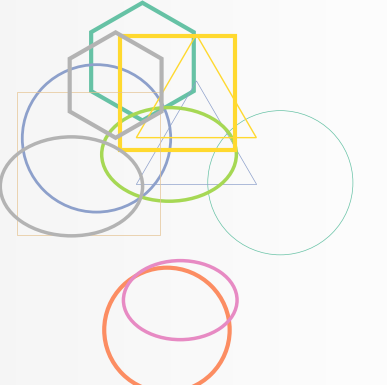[{"shape": "circle", "thickness": 0.5, "radius": 0.94, "center": [0.723, 0.525]}, {"shape": "hexagon", "thickness": 3, "radius": 0.76, "center": [0.368, 0.84]}, {"shape": "circle", "thickness": 3, "radius": 0.81, "center": [0.431, 0.143]}, {"shape": "circle", "thickness": 2, "radius": 0.96, "center": [0.249, 0.641]}, {"shape": "triangle", "thickness": 0.5, "radius": 0.9, "center": [0.507, 0.61]}, {"shape": "oval", "thickness": 2.5, "radius": 0.73, "center": [0.465, 0.22]}, {"shape": "oval", "thickness": 2.5, "radius": 0.87, "center": [0.436, 0.599]}, {"shape": "square", "thickness": 3, "radius": 0.74, "center": [0.457, 0.758]}, {"shape": "triangle", "thickness": 1, "radius": 0.89, "center": [0.507, 0.732]}, {"shape": "square", "thickness": 0.5, "radius": 0.93, "center": [0.229, 0.574]}, {"shape": "hexagon", "thickness": 3, "radius": 0.68, "center": [0.298, 0.779]}, {"shape": "oval", "thickness": 2.5, "radius": 0.92, "center": [0.184, 0.516]}]